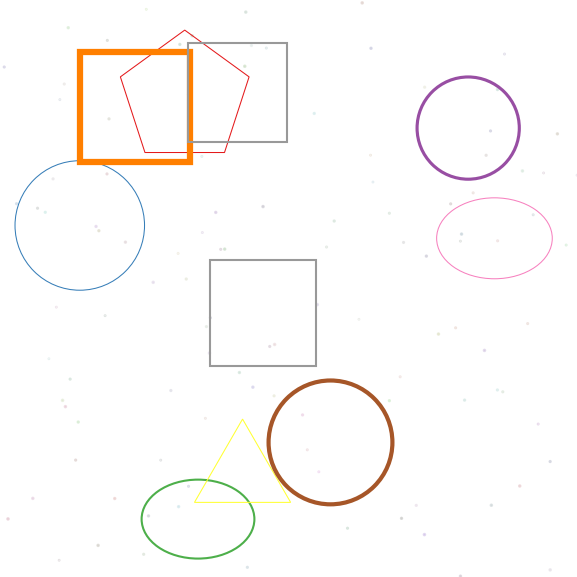[{"shape": "pentagon", "thickness": 0.5, "radius": 0.59, "center": [0.32, 0.83]}, {"shape": "circle", "thickness": 0.5, "radius": 0.56, "center": [0.138, 0.609]}, {"shape": "oval", "thickness": 1, "radius": 0.49, "center": [0.343, 0.1]}, {"shape": "circle", "thickness": 1.5, "radius": 0.44, "center": [0.811, 0.777]}, {"shape": "square", "thickness": 3, "radius": 0.48, "center": [0.234, 0.813]}, {"shape": "triangle", "thickness": 0.5, "radius": 0.48, "center": [0.42, 0.177]}, {"shape": "circle", "thickness": 2, "radius": 0.54, "center": [0.572, 0.233]}, {"shape": "oval", "thickness": 0.5, "radius": 0.5, "center": [0.856, 0.587]}, {"shape": "square", "thickness": 1, "radius": 0.43, "center": [0.411, 0.839]}, {"shape": "square", "thickness": 1, "radius": 0.46, "center": [0.456, 0.456]}]